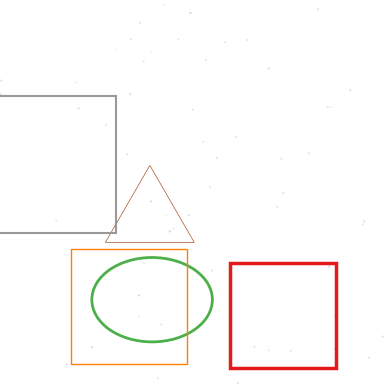[{"shape": "square", "thickness": 2.5, "radius": 0.69, "center": [0.735, 0.18]}, {"shape": "oval", "thickness": 2, "radius": 0.78, "center": [0.395, 0.222]}, {"shape": "square", "thickness": 1, "radius": 0.75, "center": [0.335, 0.204]}, {"shape": "triangle", "thickness": 0.5, "radius": 0.67, "center": [0.389, 0.437]}, {"shape": "square", "thickness": 1.5, "radius": 0.89, "center": [0.121, 0.572]}]